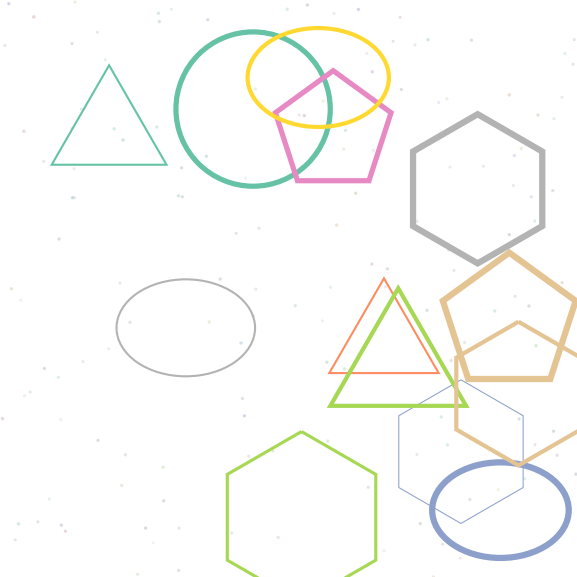[{"shape": "circle", "thickness": 2.5, "radius": 0.67, "center": [0.438, 0.81]}, {"shape": "triangle", "thickness": 1, "radius": 0.57, "center": [0.189, 0.771]}, {"shape": "triangle", "thickness": 1, "radius": 0.55, "center": [0.665, 0.408]}, {"shape": "oval", "thickness": 3, "radius": 0.59, "center": [0.867, 0.116]}, {"shape": "hexagon", "thickness": 0.5, "radius": 0.62, "center": [0.798, 0.217]}, {"shape": "pentagon", "thickness": 2.5, "radius": 0.53, "center": [0.577, 0.771]}, {"shape": "hexagon", "thickness": 1.5, "radius": 0.74, "center": [0.522, 0.103]}, {"shape": "triangle", "thickness": 2, "radius": 0.68, "center": [0.69, 0.364]}, {"shape": "oval", "thickness": 2, "radius": 0.61, "center": [0.551, 0.865]}, {"shape": "hexagon", "thickness": 2, "radius": 0.62, "center": [0.898, 0.318]}, {"shape": "pentagon", "thickness": 3, "radius": 0.6, "center": [0.882, 0.441]}, {"shape": "hexagon", "thickness": 3, "radius": 0.65, "center": [0.827, 0.672]}, {"shape": "oval", "thickness": 1, "radius": 0.6, "center": [0.322, 0.431]}]